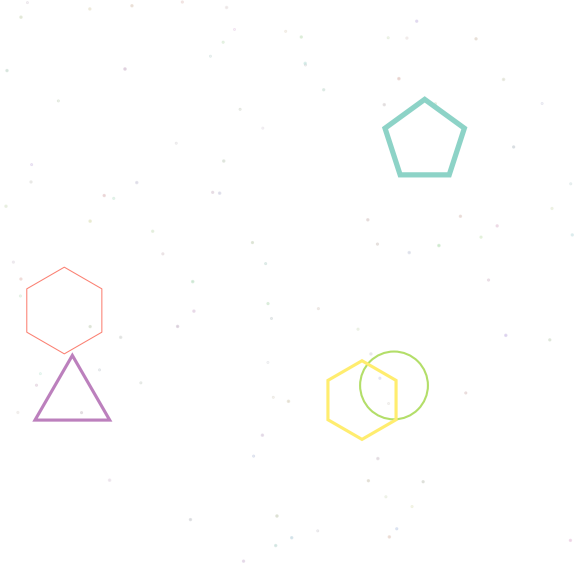[{"shape": "pentagon", "thickness": 2.5, "radius": 0.36, "center": [0.735, 0.755]}, {"shape": "hexagon", "thickness": 0.5, "radius": 0.38, "center": [0.111, 0.461]}, {"shape": "circle", "thickness": 1, "radius": 0.29, "center": [0.682, 0.332]}, {"shape": "triangle", "thickness": 1.5, "radius": 0.37, "center": [0.125, 0.309]}, {"shape": "hexagon", "thickness": 1.5, "radius": 0.34, "center": [0.627, 0.306]}]